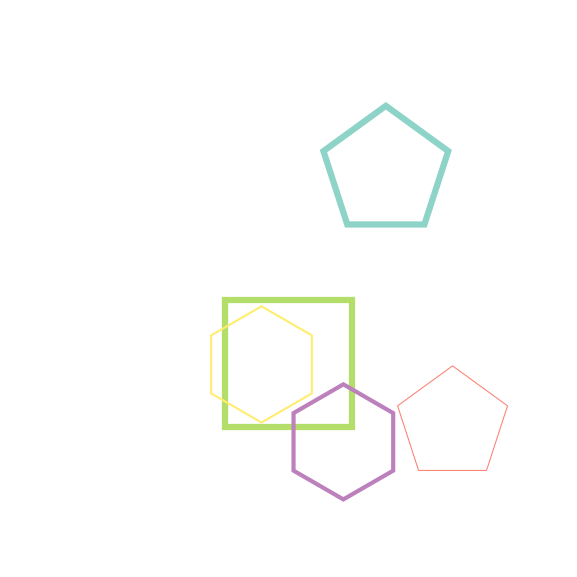[{"shape": "pentagon", "thickness": 3, "radius": 0.57, "center": [0.668, 0.702]}, {"shape": "pentagon", "thickness": 0.5, "radius": 0.5, "center": [0.784, 0.265]}, {"shape": "square", "thickness": 3, "radius": 0.55, "center": [0.5, 0.37]}, {"shape": "hexagon", "thickness": 2, "radius": 0.5, "center": [0.595, 0.234]}, {"shape": "hexagon", "thickness": 1, "radius": 0.5, "center": [0.453, 0.368]}]